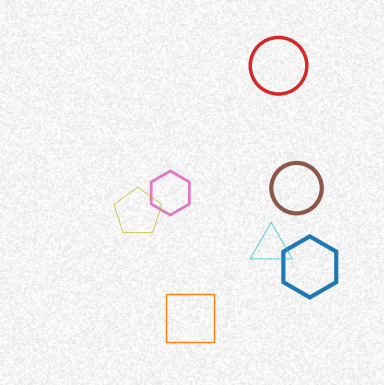[{"shape": "hexagon", "thickness": 3, "radius": 0.4, "center": [0.805, 0.307]}, {"shape": "square", "thickness": 1, "radius": 0.31, "center": [0.493, 0.173]}, {"shape": "circle", "thickness": 2.5, "radius": 0.37, "center": [0.723, 0.829]}, {"shape": "circle", "thickness": 3, "radius": 0.33, "center": [0.77, 0.511]}, {"shape": "hexagon", "thickness": 2, "radius": 0.29, "center": [0.442, 0.499]}, {"shape": "pentagon", "thickness": 0.5, "radius": 0.33, "center": [0.358, 0.449]}, {"shape": "triangle", "thickness": 0.5, "radius": 0.32, "center": [0.704, 0.359]}]